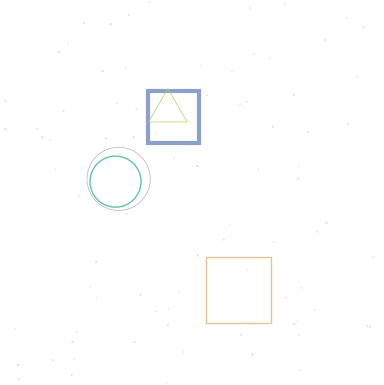[{"shape": "circle", "thickness": 1, "radius": 0.33, "center": [0.3, 0.528]}, {"shape": "square", "thickness": 3, "radius": 0.33, "center": [0.451, 0.696]}, {"shape": "triangle", "thickness": 0.5, "radius": 0.29, "center": [0.436, 0.712]}, {"shape": "square", "thickness": 1, "radius": 0.43, "center": [0.619, 0.247]}, {"shape": "circle", "thickness": 0.5, "radius": 0.41, "center": [0.308, 0.535]}]